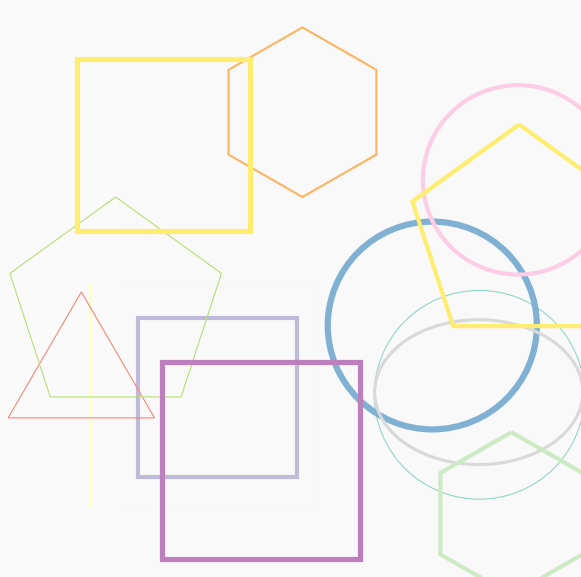[{"shape": "circle", "thickness": 0.5, "radius": 0.9, "center": [0.825, 0.316]}, {"shape": "square", "thickness": 0.5, "radius": 0.97, "center": [0.349, 0.315]}, {"shape": "square", "thickness": 2, "radius": 0.69, "center": [0.374, 0.311]}, {"shape": "triangle", "thickness": 0.5, "radius": 0.73, "center": [0.14, 0.348]}, {"shape": "circle", "thickness": 3, "radius": 0.9, "center": [0.744, 0.435]}, {"shape": "hexagon", "thickness": 1, "radius": 0.73, "center": [0.52, 0.805]}, {"shape": "pentagon", "thickness": 0.5, "radius": 0.96, "center": [0.199, 0.467]}, {"shape": "circle", "thickness": 2, "radius": 0.82, "center": [0.892, 0.688]}, {"shape": "oval", "thickness": 1.5, "radius": 0.9, "center": [0.824, 0.32]}, {"shape": "square", "thickness": 2.5, "radius": 0.85, "center": [0.449, 0.202]}, {"shape": "hexagon", "thickness": 2, "radius": 0.71, "center": [0.88, 0.11]}, {"shape": "pentagon", "thickness": 2, "radius": 0.97, "center": [0.893, 0.591]}, {"shape": "square", "thickness": 2.5, "radius": 0.74, "center": [0.281, 0.748]}]